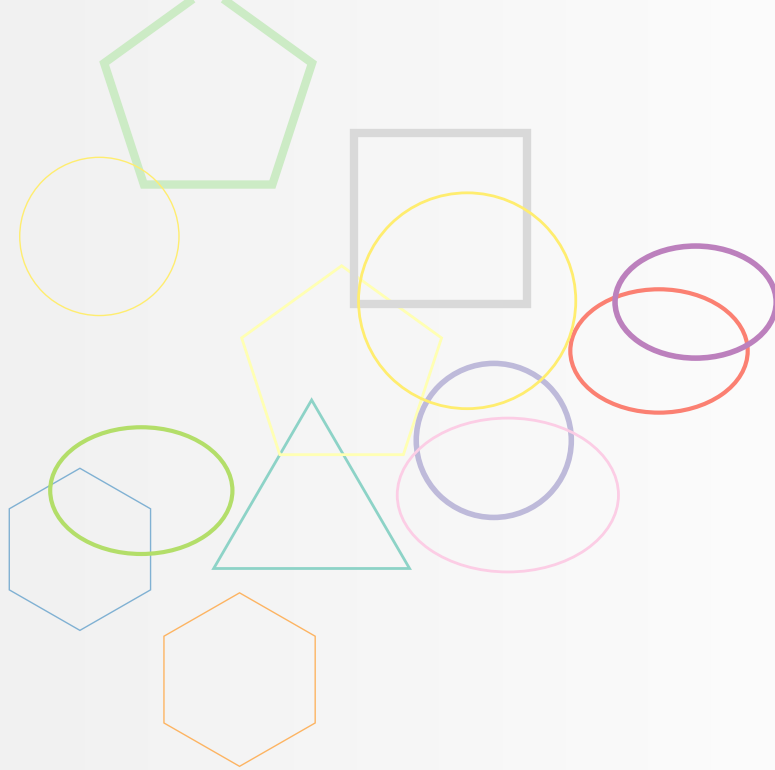[{"shape": "triangle", "thickness": 1, "radius": 0.73, "center": [0.402, 0.335]}, {"shape": "pentagon", "thickness": 1, "radius": 0.68, "center": [0.441, 0.519]}, {"shape": "circle", "thickness": 2, "radius": 0.5, "center": [0.637, 0.428]}, {"shape": "oval", "thickness": 1.5, "radius": 0.57, "center": [0.85, 0.544]}, {"shape": "hexagon", "thickness": 0.5, "radius": 0.53, "center": [0.103, 0.287]}, {"shape": "hexagon", "thickness": 0.5, "radius": 0.56, "center": [0.309, 0.117]}, {"shape": "oval", "thickness": 1.5, "radius": 0.59, "center": [0.182, 0.363]}, {"shape": "oval", "thickness": 1, "radius": 0.71, "center": [0.655, 0.357]}, {"shape": "square", "thickness": 3, "radius": 0.56, "center": [0.568, 0.716]}, {"shape": "oval", "thickness": 2, "radius": 0.52, "center": [0.898, 0.608]}, {"shape": "pentagon", "thickness": 3, "radius": 0.71, "center": [0.269, 0.874]}, {"shape": "circle", "thickness": 0.5, "radius": 0.51, "center": [0.128, 0.693]}, {"shape": "circle", "thickness": 1, "radius": 0.7, "center": [0.603, 0.609]}]